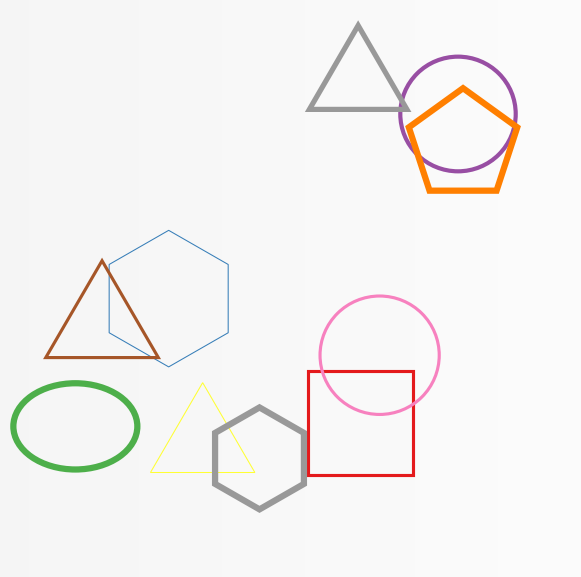[{"shape": "square", "thickness": 1.5, "radius": 0.45, "center": [0.62, 0.267]}, {"shape": "hexagon", "thickness": 0.5, "radius": 0.59, "center": [0.29, 0.482]}, {"shape": "oval", "thickness": 3, "radius": 0.53, "center": [0.13, 0.261]}, {"shape": "circle", "thickness": 2, "radius": 0.5, "center": [0.788, 0.802]}, {"shape": "pentagon", "thickness": 3, "radius": 0.49, "center": [0.797, 0.748]}, {"shape": "triangle", "thickness": 0.5, "radius": 0.52, "center": [0.349, 0.233]}, {"shape": "triangle", "thickness": 1.5, "radius": 0.56, "center": [0.176, 0.436]}, {"shape": "circle", "thickness": 1.5, "radius": 0.51, "center": [0.653, 0.384]}, {"shape": "triangle", "thickness": 2.5, "radius": 0.48, "center": [0.616, 0.858]}, {"shape": "hexagon", "thickness": 3, "radius": 0.44, "center": [0.446, 0.205]}]